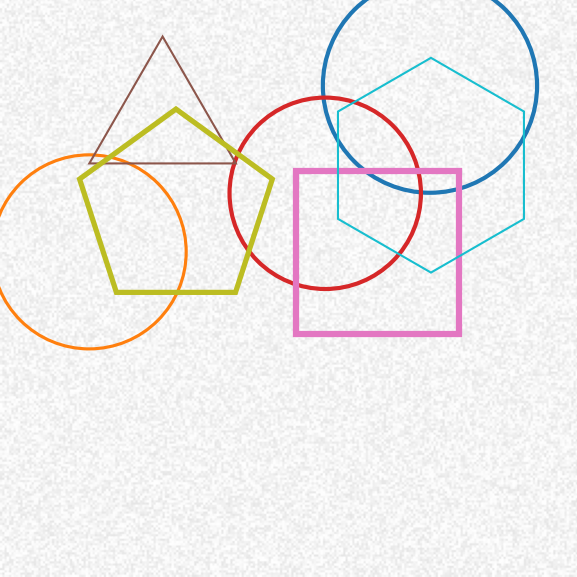[{"shape": "circle", "thickness": 2, "radius": 0.93, "center": [0.745, 0.851]}, {"shape": "circle", "thickness": 1.5, "radius": 0.84, "center": [0.154, 0.563]}, {"shape": "circle", "thickness": 2, "radius": 0.83, "center": [0.563, 0.664]}, {"shape": "triangle", "thickness": 1, "radius": 0.73, "center": [0.282, 0.789]}, {"shape": "square", "thickness": 3, "radius": 0.71, "center": [0.654, 0.562]}, {"shape": "pentagon", "thickness": 2.5, "radius": 0.88, "center": [0.305, 0.635]}, {"shape": "hexagon", "thickness": 1, "radius": 0.93, "center": [0.746, 0.713]}]